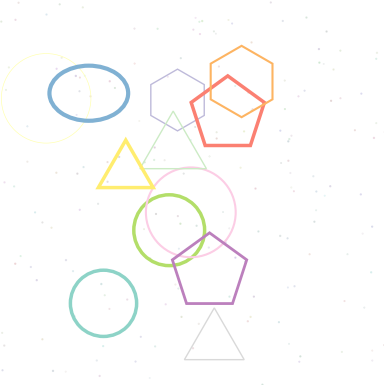[{"shape": "circle", "thickness": 2.5, "radius": 0.43, "center": [0.269, 0.212]}, {"shape": "circle", "thickness": 0.5, "radius": 0.58, "center": [0.12, 0.745]}, {"shape": "hexagon", "thickness": 1, "radius": 0.4, "center": [0.461, 0.74]}, {"shape": "pentagon", "thickness": 2.5, "radius": 0.5, "center": [0.592, 0.703]}, {"shape": "oval", "thickness": 3, "radius": 0.51, "center": [0.231, 0.758]}, {"shape": "hexagon", "thickness": 1.5, "radius": 0.46, "center": [0.628, 0.788]}, {"shape": "circle", "thickness": 2.5, "radius": 0.46, "center": [0.44, 0.402]}, {"shape": "circle", "thickness": 1.5, "radius": 0.58, "center": [0.496, 0.448]}, {"shape": "triangle", "thickness": 1, "radius": 0.45, "center": [0.557, 0.111]}, {"shape": "pentagon", "thickness": 2, "radius": 0.51, "center": [0.544, 0.294]}, {"shape": "triangle", "thickness": 1, "radius": 0.5, "center": [0.45, 0.612]}, {"shape": "triangle", "thickness": 2.5, "radius": 0.41, "center": [0.327, 0.554]}]